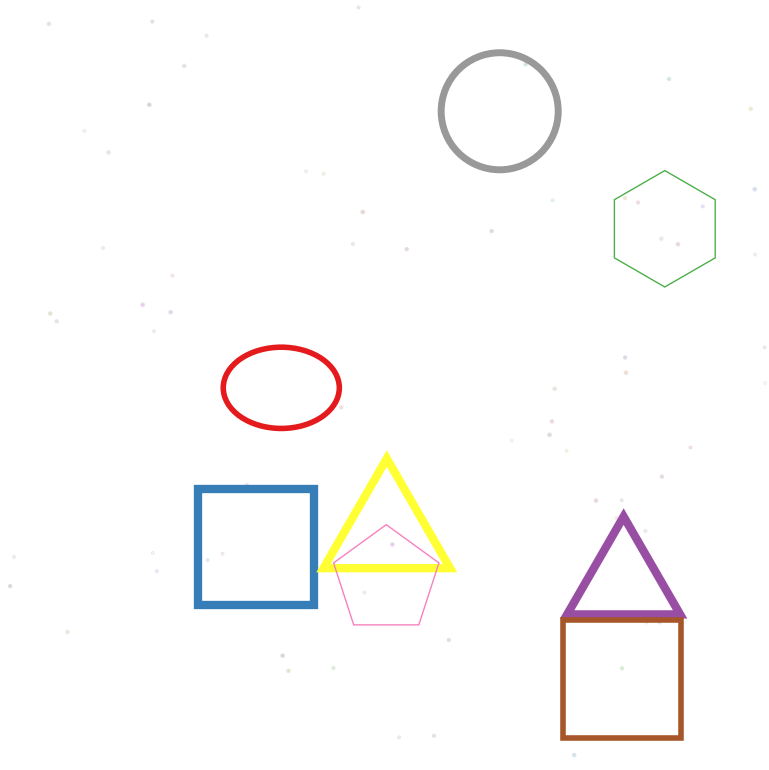[{"shape": "oval", "thickness": 2, "radius": 0.38, "center": [0.365, 0.496]}, {"shape": "square", "thickness": 3, "radius": 0.37, "center": [0.333, 0.29]}, {"shape": "hexagon", "thickness": 0.5, "radius": 0.38, "center": [0.863, 0.703]}, {"shape": "triangle", "thickness": 3, "radius": 0.42, "center": [0.81, 0.244]}, {"shape": "triangle", "thickness": 3, "radius": 0.47, "center": [0.502, 0.31]}, {"shape": "square", "thickness": 2, "radius": 0.38, "center": [0.807, 0.118]}, {"shape": "pentagon", "thickness": 0.5, "radius": 0.36, "center": [0.502, 0.247]}, {"shape": "circle", "thickness": 2.5, "radius": 0.38, "center": [0.649, 0.855]}]